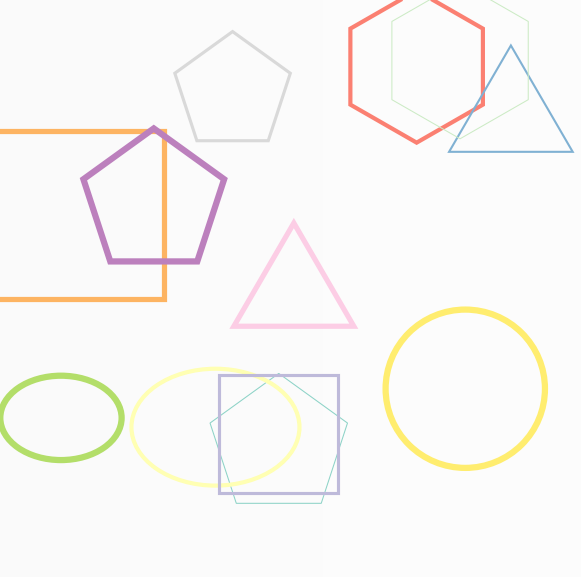[{"shape": "pentagon", "thickness": 0.5, "radius": 0.62, "center": [0.48, 0.228]}, {"shape": "oval", "thickness": 2, "radius": 0.72, "center": [0.371, 0.259]}, {"shape": "square", "thickness": 1.5, "radius": 0.51, "center": [0.479, 0.247]}, {"shape": "hexagon", "thickness": 2, "radius": 0.66, "center": [0.717, 0.884]}, {"shape": "triangle", "thickness": 1, "radius": 0.61, "center": [0.879, 0.798]}, {"shape": "square", "thickness": 2.5, "radius": 0.73, "center": [0.137, 0.626]}, {"shape": "oval", "thickness": 3, "radius": 0.52, "center": [0.105, 0.276]}, {"shape": "triangle", "thickness": 2.5, "radius": 0.6, "center": [0.506, 0.494]}, {"shape": "pentagon", "thickness": 1.5, "radius": 0.52, "center": [0.4, 0.84]}, {"shape": "pentagon", "thickness": 3, "radius": 0.64, "center": [0.265, 0.649]}, {"shape": "hexagon", "thickness": 0.5, "radius": 0.68, "center": [0.792, 0.894]}, {"shape": "circle", "thickness": 3, "radius": 0.69, "center": [0.8, 0.326]}]